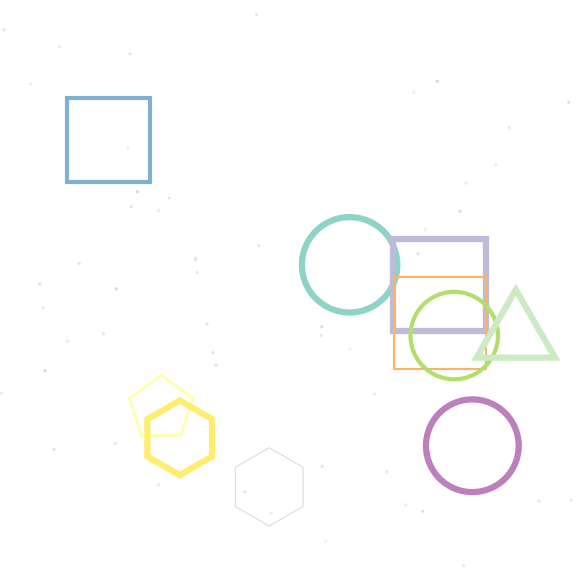[{"shape": "circle", "thickness": 3, "radius": 0.41, "center": [0.605, 0.541]}, {"shape": "pentagon", "thickness": 1.5, "radius": 0.29, "center": [0.279, 0.292]}, {"shape": "square", "thickness": 3, "radius": 0.4, "center": [0.761, 0.505]}, {"shape": "square", "thickness": 2, "radius": 0.36, "center": [0.188, 0.757]}, {"shape": "square", "thickness": 1, "radius": 0.4, "center": [0.761, 0.44]}, {"shape": "circle", "thickness": 2, "radius": 0.38, "center": [0.787, 0.418]}, {"shape": "hexagon", "thickness": 0.5, "radius": 0.34, "center": [0.466, 0.156]}, {"shape": "circle", "thickness": 3, "radius": 0.4, "center": [0.818, 0.227]}, {"shape": "triangle", "thickness": 3, "radius": 0.39, "center": [0.893, 0.419]}, {"shape": "hexagon", "thickness": 3, "radius": 0.32, "center": [0.311, 0.241]}]